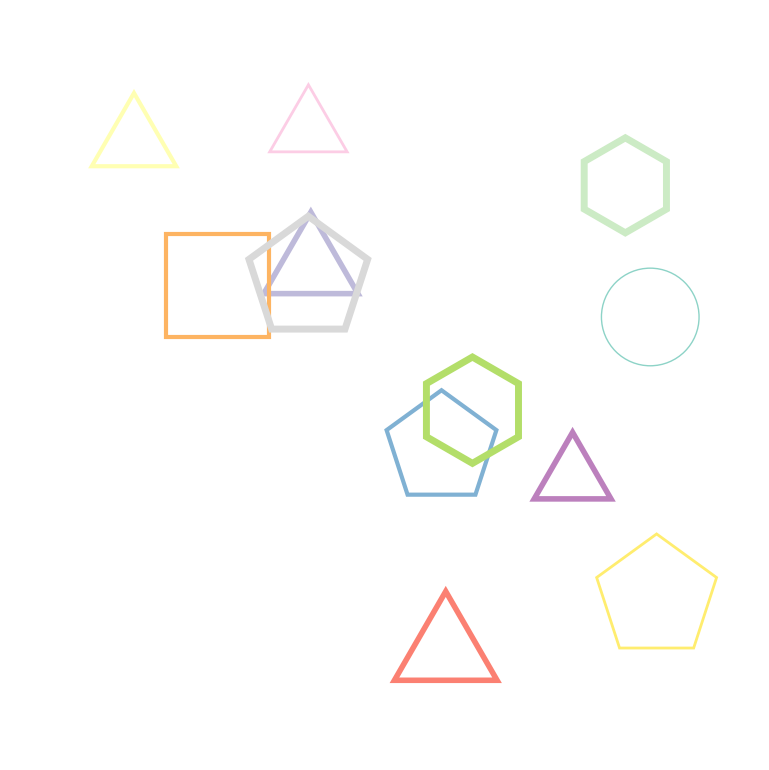[{"shape": "circle", "thickness": 0.5, "radius": 0.32, "center": [0.844, 0.588]}, {"shape": "triangle", "thickness": 1.5, "radius": 0.32, "center": [0.174, 0.816]}, {"shape": "triangle", "thickness": 2, "radius": 0.35, "center": [0.404, 0.654]}, {"shape": "triangle", "thickness": 2, "radius": 0.38, "center": [0.579, 0.155]}, {"shape": "pentagon", "thickness": 1.5, "radius": 0.37, "center": [0.573, 0.418]}, {"shape": "square", "thickness": 1.5, "radius": 0.34, "center": [0.283, 0.629]}, {"shape": "hexagon", "thickness": 2.5, "radius": 0.35, "center": [0.614, 0.467]}, {"shape": "triangle", "thickness": 1, "radius": 0.29, "center": [0.401, 0.832]}, {"shape": "pentagon", "thickness": 2.5, "radius": 0.41, "center": [0.4, 0.638]}, {"shape": "triangle", "thickness": 2, "radius": 0.29, "center": [0.744, 0.381]}, {"shape": "hexagon", "thickness": 2.5, "radius": 0.31, "center": [0.812, 0.759]}, {"shape": "pentagon", "thickness": 1, "radius": 0.41, "center": [0.853, 0.225]}]